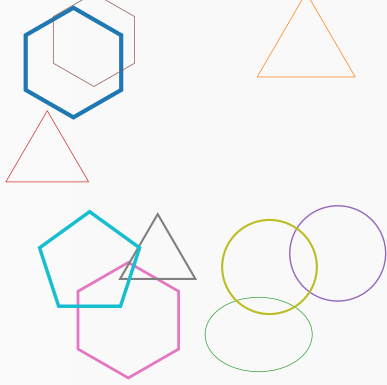[{"shape": "hexagon", "thickness": 3, "radius": 0.71, "center": [0.19, 0.837]}, {"shape": "triangle", "thickness": 0.5, "radius": 0.73, "center": [0.79, 0.873]}, {"shape": "oval", "thickness": 0.5, "radius": 0.69, "center": [0.668, 0.131]}, {"shape": "triangle", "thickness": 0.5, "radius": 0.62, "center": [0.122, 0.589]}, {"shape": "circle", "thickness": 1, "radius": 0.62, "center": [0.871, 0.342]}, {"shape": "hexagon", "thickness": 0.5, "radius": 0.61, "center": [0.242, 0.896]}, {"shape": "hexagon", "thickness": 2, "radius": 0.75, "center": [0.331, 0.168]}, {"shape": "triangle", "thickness": 1.5, "radius": 0.56, "center": [0.407, 0.332]}, {"shape": "circle", "thickness": 1.5, "radius": 0.61, "center": [0.695, 0.307]}, {"shape": "pentagon", "thickness": 2.5, "radius": 0.68, "center": [0.231, 0.314]}]